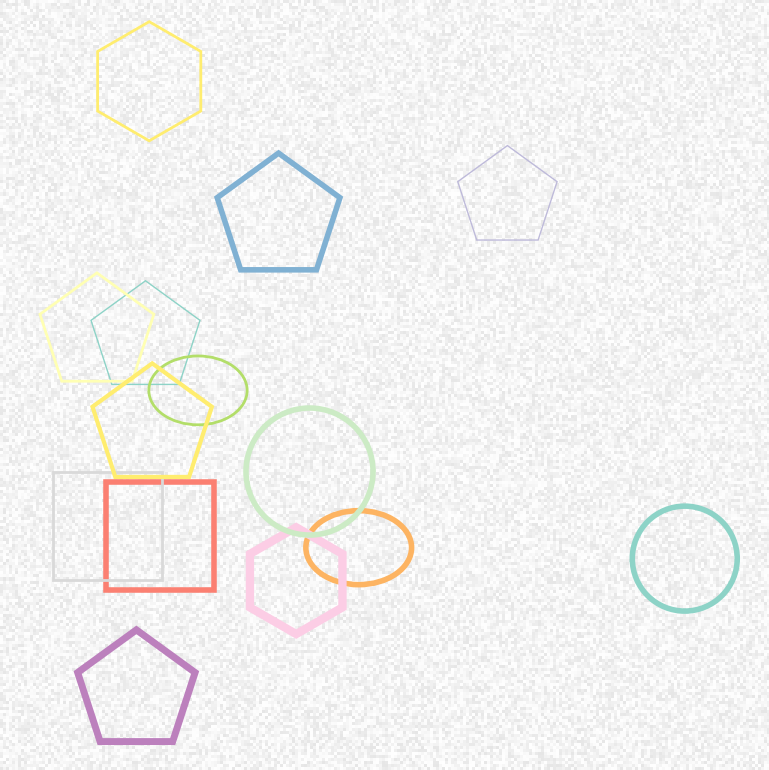[{"shape": "circle", "thickness": 2, "radius": 0.34, "center": [0.889, 0.275]}, {"shape": "pentagon", "thickness": 0.5, "radius": 0.37, "center": [0.189, 0.561]}, {"shape": "pentagon", "thickness": 1, "radius": 0.39, "center": [0.126, 0.568]}, {"shape": "pentagon", "thickness": 0.5, "radius": 0.34, "center": [0.659, 0.743]}, {"shape": "square", "thickness": 2, "radius": 0.35, "center": [0.207, 0.304]}, {"shape": "pentagon", "thickness": 2, "radius": 0.42, "center": [0.362, 0.717]}, {"shape": "oval", "thickness": 2, "radius": 0.34, "center": [0.466, 0.289]}, {"shape": "oval", "thickness": 1, "radius": 0.32, "center": [0.257, 0.493]}, {"shape": "hexagon", "thickness": 3, "radius": 0.35, "center": [0.385, 0.246]}, {"shape": "square", "thickness": 1, "radius": 0.35, "center": [0.14, 0.317]}, {"shape": "pentagon", "thickness": 2.5, "radius": 0.4, "center": [0.177, 0.102]}, {"shape": "circle", "thickness": 2, "radius": 0.41, "center": [0.402, 0.388]}, {"shape": "pentagon", "thickness": 1.5, "radius": 0.41, "center": [0.198, 0.447]}, {"shape": "hexagon", "thickness": 1, "radius": 0.39, "center": [0.194, 0.894]}]